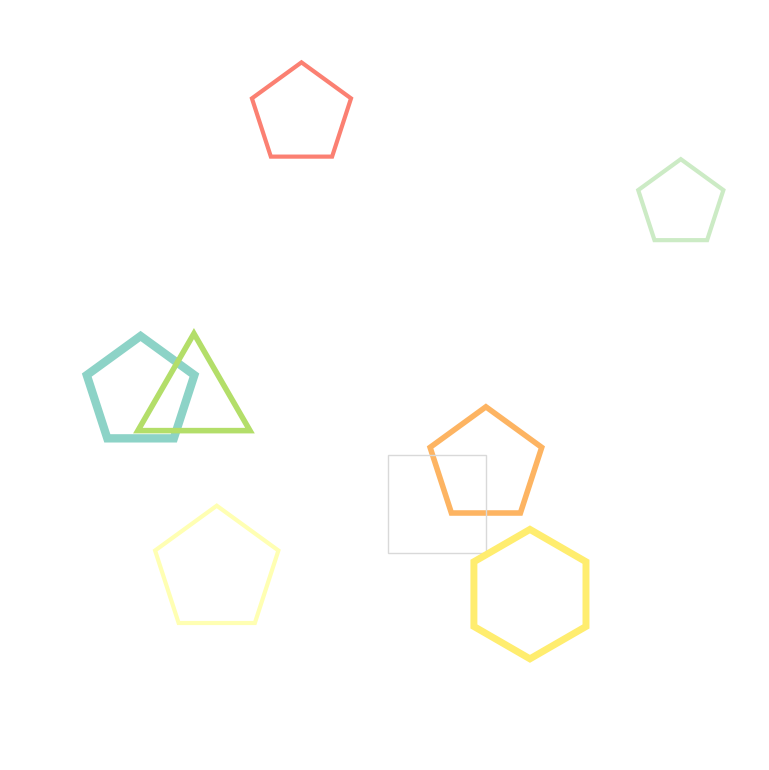[{"shape": "pentagon", "thickness": 3, "radius": 0.37, "center": [0.183, 0.49]}, {"shape": "pentagon", "thickness": 1.5, "radius": 0.42, "center": [0.281, 0.259]}, {"shape": "pentagon", "thickness": 1.5, "radius": 0.34, "center": [0.392, 0.851]}, {"shape": "pentagon", "thickness": 2, "radius": 0.38, "center": [0.631, 0.395]}, {"shape": "triangle", "thickness": 2, "radius": 0.42, "center": [0.252, 0.483]}, {"shape": "square", "thickness": 0.5, "radius": 0.32, "center": [0.568, 0.346]}, {"shape": "pentagon", "thickness": 1.5, "radius": 0.29, "center": [0.884, 0.735]}, {"shape": "hexagon", "thickness": 2.5, "radius": 0.42, "center": [0.688, 0.228]}]